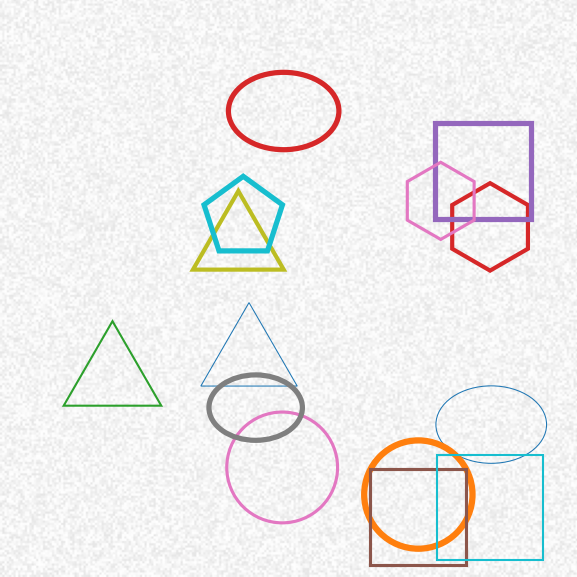[{"shape": "oval", "thickness": 0.5, "radius": 0.48, "center": [0.851, 0.264]}, {"shape": "triangle", "thickness": 0.5, "radius": 0.48, "center": [0.431, 0.379]}, {"shape": "circle", "thickness": 3, "radius": 0.47, "center": [0.724, 0.143]}, {"shape": "triangle", "thickness": 1, "radius": 0.49, "center": [0.195, 0.345]}, {"shape": "hexagon", "thickness": 2, "radius": 0.38, "center": [0.849, 0.606]}, {"shape": "oval", "thickness": 2.5, "radius": 0.48, "center": [0.491, 0.807]}, {"shape": "square", "thickness": 2.5, "radius": 0.41, "center": [0.836, 0.703]}, {"shape": "square", "thickness": 1.5, "radius": 0.42, "center": [0.724, 0.103]}, {"shape": "circle", "thickness": 1.5, "radius": 0.48, "center": [0.489, 0.19]}, {"shape": "hexagon", "thickness": 1.5, "radius": 0.33, "center": [0.763, 0.651]}, {"shape": "oval", "thickness": 2.5, "radius": 0.4, "center": [0.443, 0.293]}, {"shape": "triangle", "thickness": 2, "radius": 0.45, "center": [0.413, 0.578]}, {"shape": "pentagon", "thickness": 2.5, "radius": 0.36, "center": [0.421, 0.622]}, {"shape": "square", "thickness": 1, "radius": 0.46, "center": [0.848, 0.12]}]